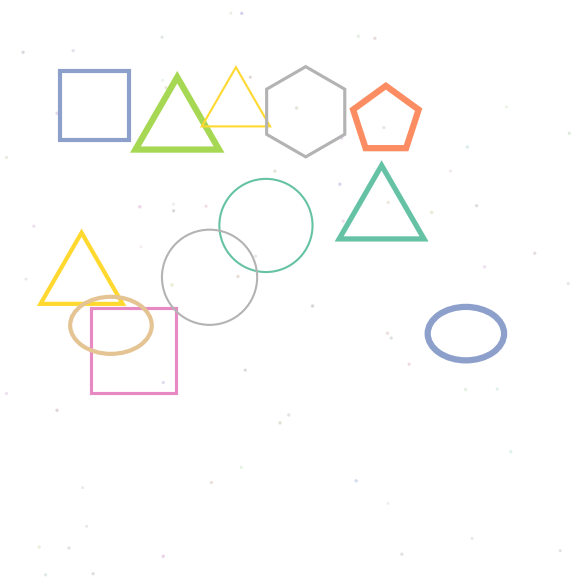[{"shape": "triangle", "thickness": 2.5, "radius": 0.42, "center": [0.661, 0.628]}, {"shape": "circle", "thickness": 1, "radius": 0.4, "center": [0.461, 0.609]}, {"shape": "pentagon", "thickness": 3, "radius": 0.3, "center": [0.668, 0.791]}, {"shape": "oval", "thickness": 3, "radius": 0.33, "center": [0.807, 0.421]}, {"shape": "square", "thickness": 2, "radius": 0.3, "center": [0.164, 0.817]}, {"shape": "square", "thickness": 1.5, "radius": 0.37, "center": [0.231, 0.392]}, {"shape": "triangle", "thickness": 3, "radius": 0.42, "center": [0.307, 0.782]}, {"shape": "triangle", "thickness": 1, "radius": 0.34, "center": [0.409, 0.814]}, {"shape": "triangle", "thickness": 2, "radius": 0.41, "center": [0.141, 0.514]}, {"shape": "oval", "thickness": 2, "radius": 0.35, "center": [0.192, 0.436]}, {"shape": "circle", "thickness": 1, "radius": 0.41, "center": [0.363, 0.519]}, {"shape": "hexagon", "thickness": 1.5, "radius": 0.39, "center": [0.529, 0.806]}]